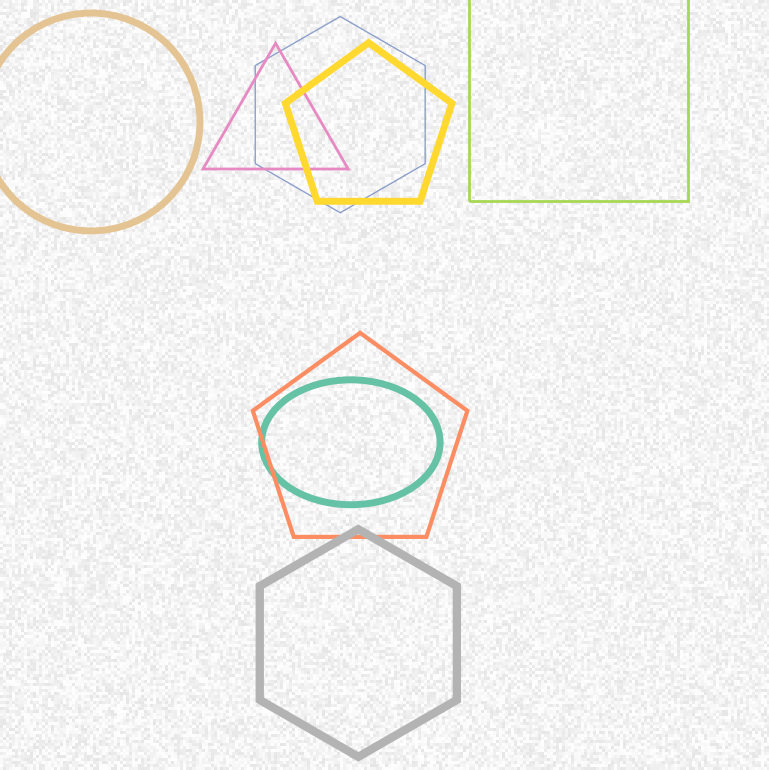[{"shape": "oval", "thickness": 2.5, "radius": 0.58, "center": [0.456, 0.426]}, {"shape": "pentagon", "thickness": 1.5, "radius": 0.73, "center": [0.468, 0.421]}, {"shape": "hexagon", "thickness": 0.5, "radius": 0.64, "center": [0.442, 0.851]}, {"shape": "triangle", "thickness": 1, "radius": 0.54, "center": [0.358, 0.835]}, {"shape": "square", "thickness": 1, "radius": 0.71, "center": [0.751, 0.881]}, {"shape": "pentagon", "thickness": 2.5, "radius": 0.57, "center": [0.479, 0.831]}, {"shape": "circle", "thickness": 2.5, "radius": 0.71, "center": [0.118, 0.842]}, {"shape": "hexagon", "thickness": 3, "radius": 0.74, "center": [0.465, 0.165]}]